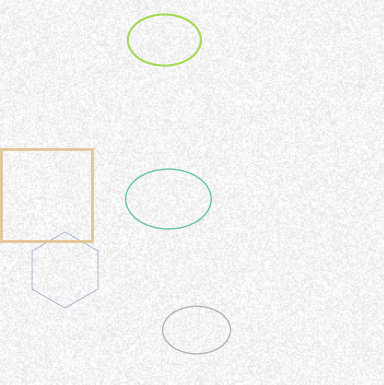[{"shape": "oval", "thickness": 1, "radius": 0.56, "center": [0.438, 0.483]}, {"shape": "hexagon", "thickness": 0.5, "radius": 0.49, "center": [0.169, 0.299]}, {"shape": "oval", "thickness": 1.5, "radius": 0.47, "center": [0.427, 0.896]}, {"shape": "square", "thickness": 2, "radius": 0.59, "center": [0.12, 0.493]}, {"shape": "oval", "thickness": 1, "radius": 0.44, "center": [0.51, 0.143]}]